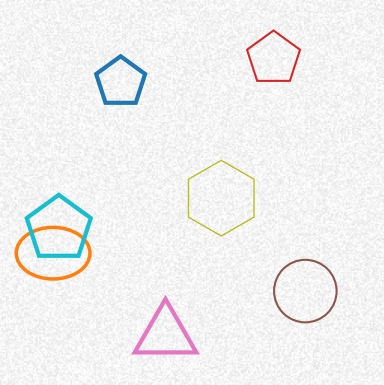[{"shape": "pentagon", "thickness": 3, "radius": 0.33, "center": [0.313, 0.787]}, {"shape": "oval", "thickness": 2.5, "radius": 0.48, "center": [0.138, 0.342]}, {"shape": "pentagon", "thickness": 1.5, "radius": 0.36, "center": [0.71, 0.848]}, {"shape": "circle", "thickness": 1.5, "radius": 0.41, "center": [0.793, 0.244]}, {"shape": "triangle", "thickness": 3, "radius": 0.46, "center": [0.43, 0.131]}, {"shape": "hexagon", "thickness": 1, "radius": 0.49, "center": [0.575, 0.485]}, {"shape": "pentagon", "thickness": 3, "radius": 0.44, "center": [0.153, 0.406]}]